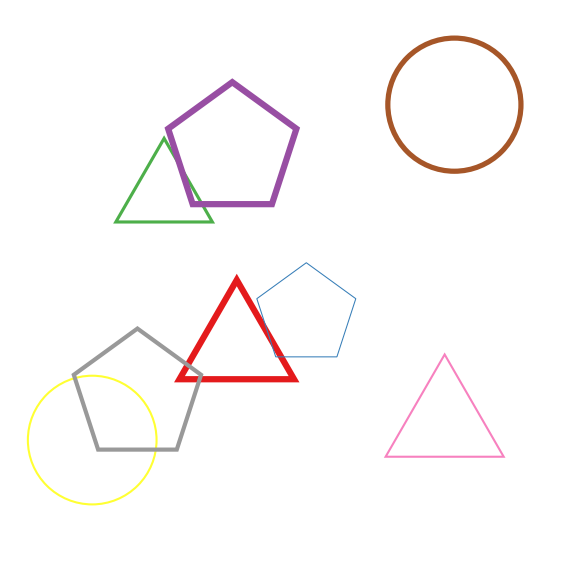[{"shape": "triangle", "thickness": 3, "radius": 0.57, "center": [0.41, 0.4]}, {"shape": "pentagon", "thickness": 0.5, "radius": 0.45, "center": [0.53, 0.454]}, {"shape": "triangle", "thickness": 1.5, "radius": 0.48, "center": [0.284, 0.663]}, {"shape": "pentagon", "thickness": 3, "radius": 0.58, "center": [0.402, 0.74]}, {"shape": "circle", "thickness": 1, "radius": 0.56, "center": [0.16, 0.237]}, {"shape": "circle", "thickness": 2.5, "radius": 0.58, "center": [0.787, 0.818]}, {"shape": "triangle", "thickness": 1, "radius": 0.59, "center": [0.77, 0.267]}, {"shape": "pentagon", "thickness": 2, "radius": 0.58, "center": [0.238, 0.314]}]